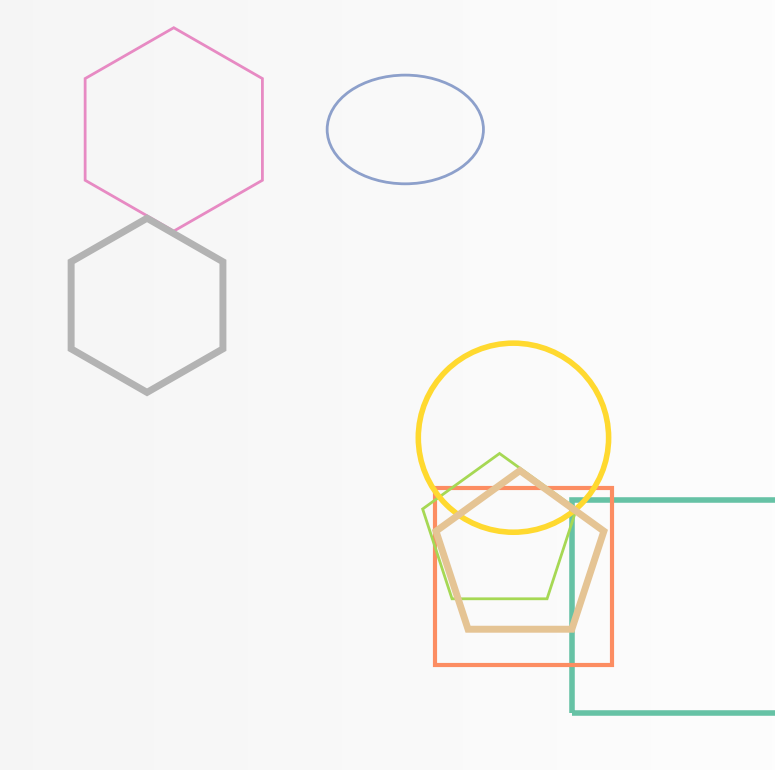[{"shape": "square", "thickness": 2, "radius": 0.69, "center": [0.877, 0.212]}, {"shape": "square", "thickness": 1.5, "radius": 0.57, "center": [0.675, 0.252]}, {"shape": "oval", "thickness": 1, "radius": 0.5, "center": [0.523, 0.832]}, {"shape": "hexagon", "thickness": 1, "radius": 0.66, "center": [0.224, 0.832]}, {"shape": "pentagon", "thickness": 1, "radius": 0.52, "center": [0.645, 0.307]}, {"shape": "circle", "thickness": 2, "radius": 0.61, "center": [0.663, 0.432]}, {"shape": "pentagon", "thickness": 2.5, "radius": 0.57, "center": [0.671, 0.275]}, {"shape": "hexagon", "thickness": 2.5, "radius": 0.57, "center": [0.19, 0.603]}]